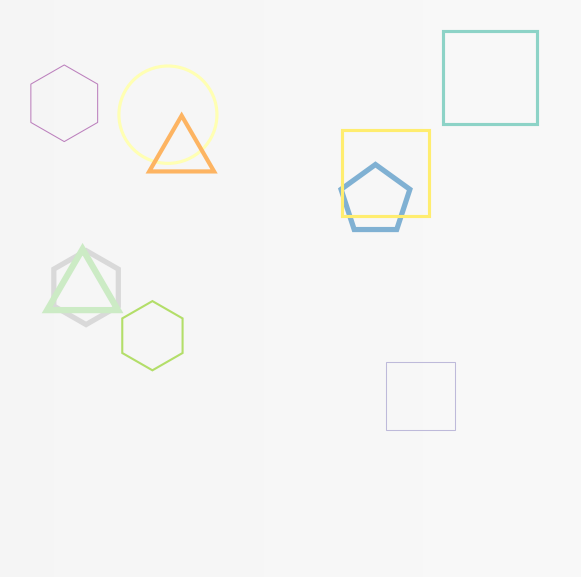[{"shape": "square", "thickness": 1.5, "radius": 0.4, "center": [0.843, 0.865]}, {"shape": "circle", "thickness": 1.5, "radius": 0.42, "center": [0.289, 0.801]}, {"shape": "square", "thickness": 0.5, "radius": 0.3, "center": [0.723, 0.314]}, {"shape": "pentagon", "thickness": 2.5, "radius": 0.31, "center": [0.646, 0.652]}, {"shape": "triangle", "thickness": 2, "radius": 0.32, "center": [0.312, 0.734]}, {"shape": "hexagon", "thickness": 1, "radius": 0.3, "center": [0.262, 0.418]}, {"shape": "hexagon", "thickness": 2.5, "radius": 0.32, "center": [0.148, 0.501]}, {"shape": "hexagon", "thickness": 0.5, "radius": 0.33, "center": [0.111, 0.82]}, {"shape": "triangle", "thickness": 3, "radius": 0.35, "center": [0.142, 0.497]}, {"shape": "square", "thickness": 1.5, "radius": 0.37, "center": [0.663, 0.699]}]